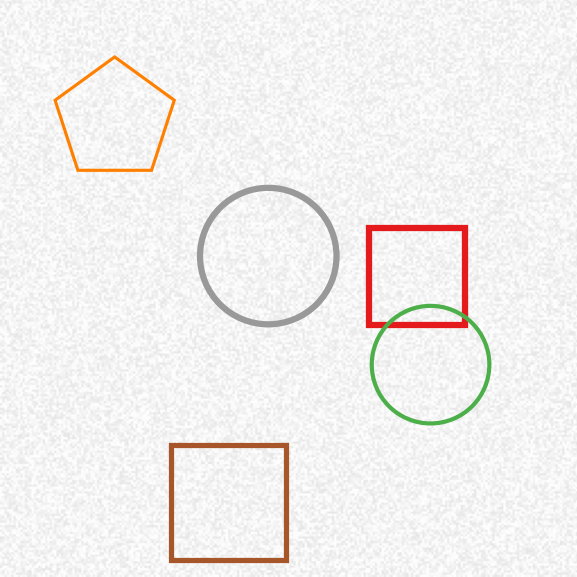[{"shape": "square", "thickness": 3, "radius": 0.42, "center": [0.722, 0.521]}, {"shape": "circle", "thickness": 2, "radius": 0.51, "center": [0.746, 0.368]}, {"shape": "pentagon", "thickness": 1.5, "radius": 0.54, "center": [0.199, 0.792]}, {"shape": "square", "thickness": 2.5, "radius": 0.5, "center": [0.396, 0.128]}, {"shape": "circle", "thickness": 3, "radius": 0.59, "center": [0.465, 0.556]}]